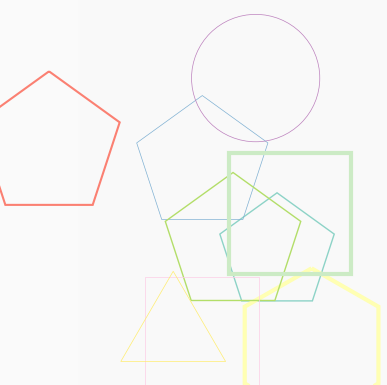[{"shape": "pentagon", "thickness": 1, "radius": 0.78, "center": [0.715, 0.344]}, {"shape": "hexagon", "thickness": 3, "radius": 1.0, "center": [0.804, 0.104]}, {"shape": "pentagon", "thickness": 1.5, "radius": 0.96, "center": [0.127, 0.623]}, {"shape": "pentagon", "thickness": 0.5, "radius": 0.89, "center": [0.522, 0.574]}, {"shape": "pentagon", "thickness": 1, "radius": 0.92, "center": [0.601, 0.368]}, {"shape": "square", "thickness": 0.5, "radius": 0.74, "center": [0.522, 0.132]}, {"shape": "circle", "thickness": 0.5, "radius": 0.83, "center": [0.66, 0.797]}, {"shape": "square", "thickness": 3, "radius": 0.79, "center": [0.748, 0.446]}, {"shape": "triangle", "thickness": 0.5, "radius": 0.78, "center": [0.447, 0.139]}]